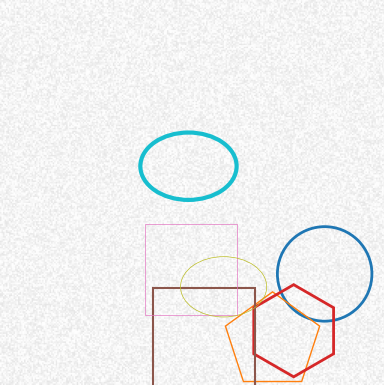[{"shape": "circle", "thickness": 2, "radius": 0.61, "center": [0.843, 0.289]}, {"shape": "pentagon", "thickness": 1, "radius": 0.64, "center": [0.708, 0.113]}, {"shape": "hexagon", "thickness": 2, "radius": 0.6, "center": [0.763, 0.141]}, {"shape": "square", "thickness": 1.5, "radius": 0.66, "center": [0.53, 0.119]}, {"shape": "square", "thickness": 0.5, "radius": 0.59, "center": [0.496, 0.3]}, {"shape": "oval", "thickness": 0.5, "radius": 0.56, "center": [0.581, 0.255]}, {"shape": "oval", "thickness": 3, "radius": 0.63, "center": [0.49, 0.568]}]